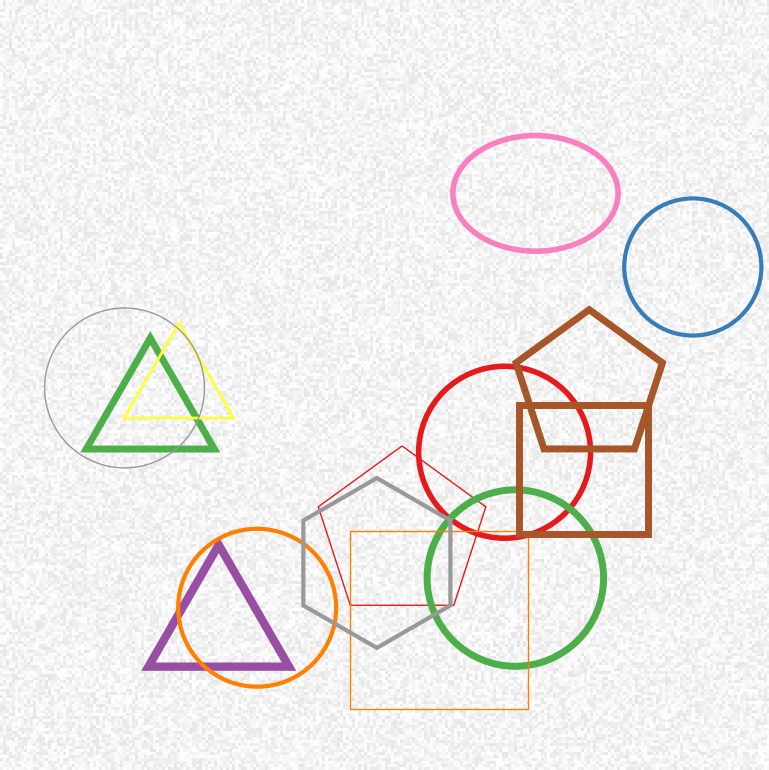[{"shape": "pentagon", "thickness": 0.5, "radius": 0.57, "center": [0.522, 0.306]}, {"shape": "circle", "thickness": 2, "radius": 0.56, "center": [0.655, 0.413]}, {"shape": "circle", "thickness": 1.5, "radius": 0.45, "center": [0.9, 0.653]}, {"shape": "triangle", "thickness": 2.5, "radius": 0.48, "center": [0.195, 0.465]}, {"shape": "circle", "thickness": 2.5, "radius": 0.57, "center": [0.669, 0.249]}, {"shape": "triangle", "thickness": 3, "radius": 0.53, "center": [0.284, 0.187]}, {"shape": "circle", "thickness": 1.5, "radius": 0.51, "center": [0.334, 0.211]}, {"shape": "square", "thickness": 0.5, "radius": 0.58, "center": [0.57, 0.194]}, {"shape": "triangle", "thickness": 1, "radius": 0.41, "center": [0.232, 0.498]}, {"shape": "square", "thickness": 2.5, "radius": 0.42, "center": [0.758, 0.39]}, {"shape": "pentagon", "thickness": 2.5, "radius": 0.5, "center": [0.765, 0.498]}, {"shape": "oval", "thickness": 2, "radius": 0.54, "center": [0.695, 0.749]}, {"shape": "circle", "thickness": 0.5, "radius": 0.52, "center": [0.162, 0.496]}, {"shape": "hexagon", "thickness": 1.5, "radius": 0.55, "center": [0.489, 0.269]}]